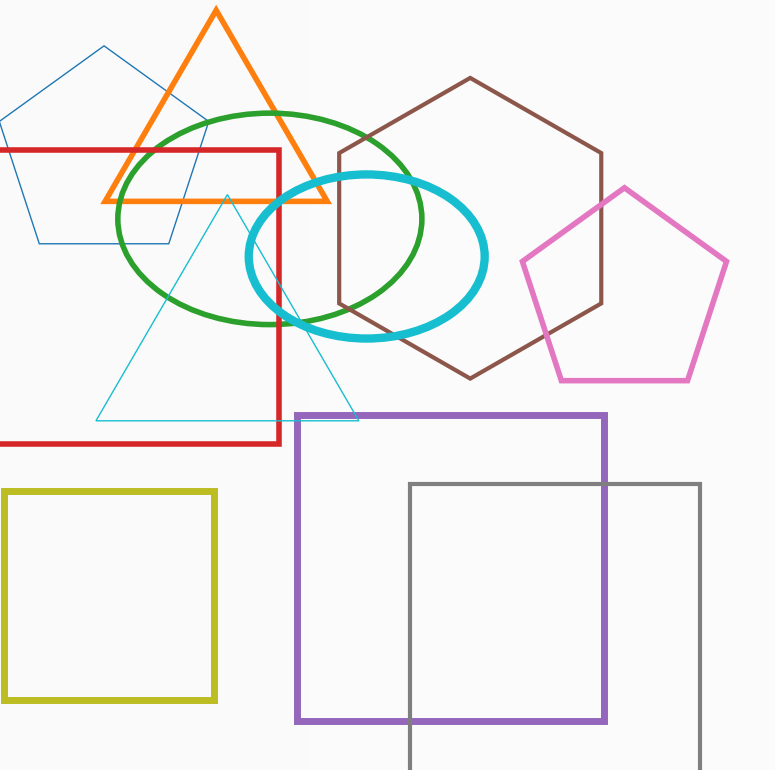[{"shape": "pentagon", "thickness": 0.5, "radius": 0.71, "center": [0.134, 0.798]}, {"shape": "triangle", "thickness": 2, "radius": 0.83, "center": [0.279, 0.821]}, {"shape": "oval", "thickness": 2, "radius": 0.98, "center": [0.348, 0.716]}, {"shape": "square", "thickness": 2, "radius": 0.95, "center": [0.169, 0.614]}, {"shape": "square", "thickness": 2.5, "radius": 0.99, "center": [0.581, 0.262]}, {"shape": "hexagon", "thickness": 1.5, "radius": 0.98, "center": [0.607, 0.704]}, {"shape": "pentagon", "thickness": 2, "radius": 0.69, "center": [0.806, 0.618]}, {"shape": "square", "thickness": 1.5, "radius": 0.94, "center": [0.716, 0.185]}, {"shape": "square", "thickness": 2.5, "radius": 0.68, "center": [0.141, 0.226]}, {"shape": "triangle", "thickness": 0.5, "radius": 0.98, "center": [0.293, 0.551]}, {"shape": "oval", "thickness": 3, "radius": 0.76, "center": [0.473, 0.667]}]